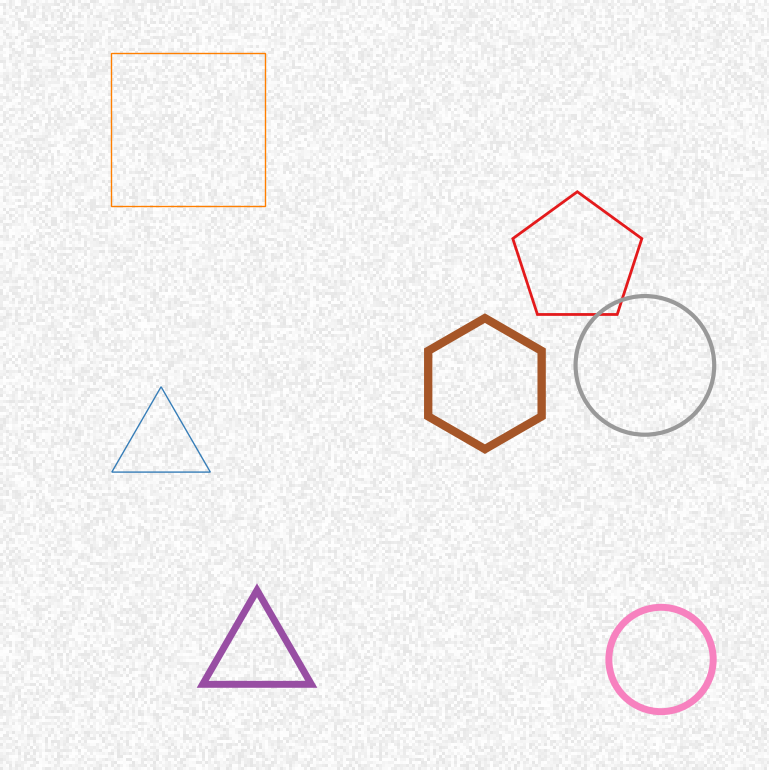[{"shape": "pentagon", "thickness": 1, "radius": 0.44, "center": [0.75, 0.663]}, {"shape": "triangle", "thickness": 0.5, "radius": 0.37, "center": [0.209, 0.424]}, {"shape": "triangle", "thickness": 2.5, "radius": 0.41, "center": [0.334, 0.152]}, {"shape": "square", "thickness": 0.5, "radius": 0.5, "center": [0.244, 0.832]}, {"shape": "hexagon", "thickness": 3, "radius": 0.43, "center": [0.63, 0.502]}, {"shape": "circle", "thickness": 2.5, "radius": 0.34, "center": [0.858, 0.144]}, {"shape": "circle", "thickness": 1.5, "radius": 0.45, "center": [0.838, 0.525]}]